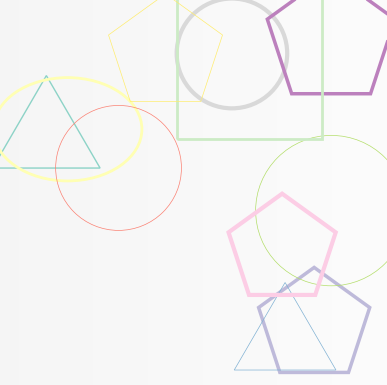[{"shape": "triangle", "thickness": 1, "radius": 0.8, "center": [0.12, 0.644]}, {"shape": "oval", "thickness": 2, "radius": 0.96, "center": [0.175, 0.664]}, {"shape": "pentagon", "thickness": 2.5, "radius": 0.75, "center": [0.811, 0.155]}, {"shape": "circle", "thickness": 0.5, "radius": 0.81, "center": [0.306, 0.564]}, {"shape": "triangle", "thickness": 0.5, "radius": 0.76, "center": [0.736, 0.115]}, {"shape": "circle", "thickness": 0.5, "radius": 0.98, "center": [0.855, 0.453]}, {"shape": "pentagon", "thickness": 3, "radius": 0.73, "center": [0.728, 0.352]}, {"shape": "circle", "thickness": 3, "radius": 0.71, "center": [0.599, 0.861]}, {"shape": "pentagon", "thickness": 2.5, "radius": 0.87, "center": [0.854, 0.897]}, {"shape": "square", "thickness": 2, "radius": 0.93, "center": [0.644, 0.826]}, {"shape": "pentagon", "thickness": 0.5, "radius": 0.77, "center": [0.427, 0.861]}]